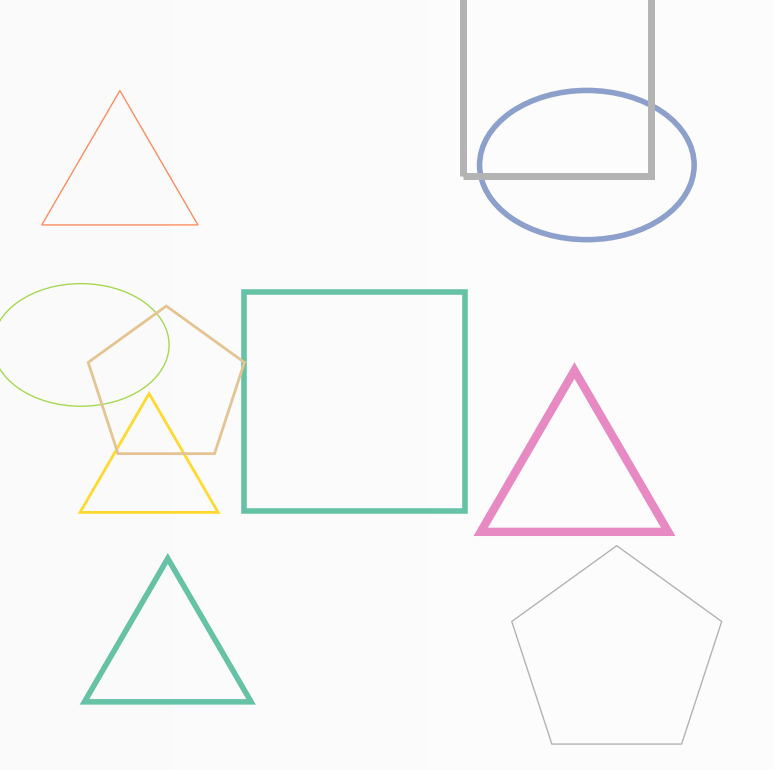[{"shape": "square", "thickness": 2, "radius": 0.71, "center": [0.457, 0.479]}, {"shape": "triangle", "thickness": 2, "radius": 0.62, "center": [0.216, 0.151]}, {"shape": "triangle", "thickness": 0.5, "radius": 0.58, "center": [0.155, 0.766]}, {"shape": "oval", "thickness": 2, "radius": 0.69, "center": [0.757, 0.786]}, {"shape": "triangle", "thickness": 3, "radius": 0.7, "center": [0.741, 0.379]}, {"shape": "oval", "thickness": 0.5, "radius": 0.57, "center": [0.104, 0.552]}, {"shape": "triangle", "thickness": 1, "radius": 0.51, "center": [0.192, 0.386]}, {"shape": "pentagon", "thickness": 1, "radius": 0.53, "center": [0.215, 0.497]}, {"shape": "pentagon", "thickness": 0.5, "radius": 0.71, "center": [0.796, 0.149]}, {"shape": "square", "thickness": 2.5, "radius": 0.61, "center": [0.718, 0.892]}]